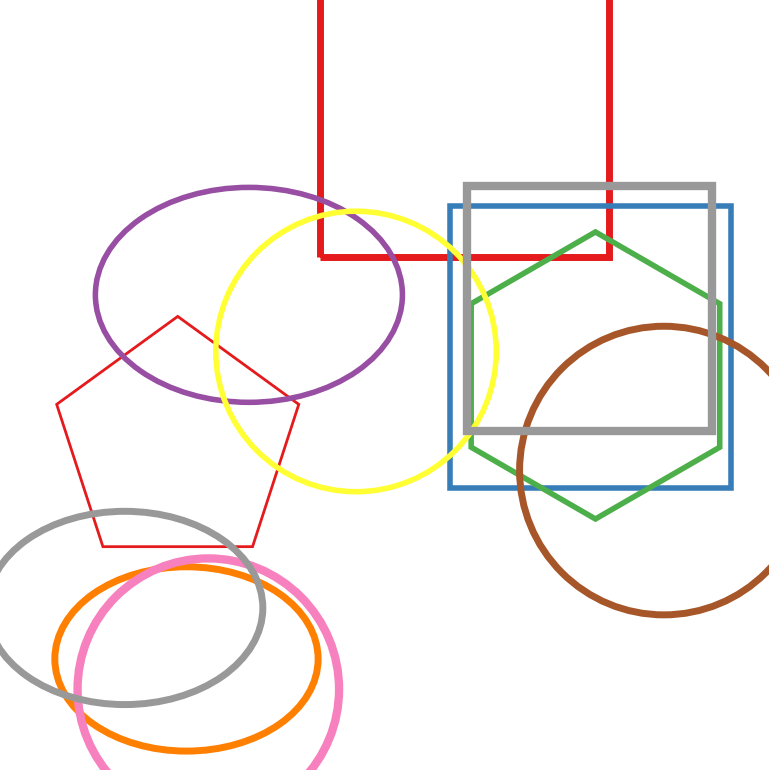[{"shape": "square", "thickness": 2.5, "radius": 0.94, "center": [0.603, 0.854]}, {"shape": "pentagon", "thickness": 1, "radius": 0.83, "center": [0.231, 0.424]}, {"shape": "square", "thickness": 2, "radius": 0.91, "center": [0.767, 0.549]}, {"shape": "hexagon", "thickness": 2, "radius": 0.93, "center": [0.773, 0.512]}, {"shape": "oval", "thickness": 2, "radius": 1.0, "center": [0.323, 0.617]}, {"shape": "oval", "thickness": 2.5, "radius": 0.85, "center": [0.242, 0.144]}, {"shape": "circle", "thickness": 2, "radius": 0.91, "center": [0.462, 0.544]}, {"shape": "circle", "thickness": 2.5, "radius": 0.94, "center": [0.862, 0.389]}, {"shape": "circle", "thickness": 3, "radius": 0.85, "center": [0.271, 0.105]}, {"shape": "square", "thickness": 3, "radius": 0.79, "center": [0.765, 0.6]}, {"shape": "oval", "thickness": 2.5, "radius": 0.9, "center": [0.162, 0.21]}]